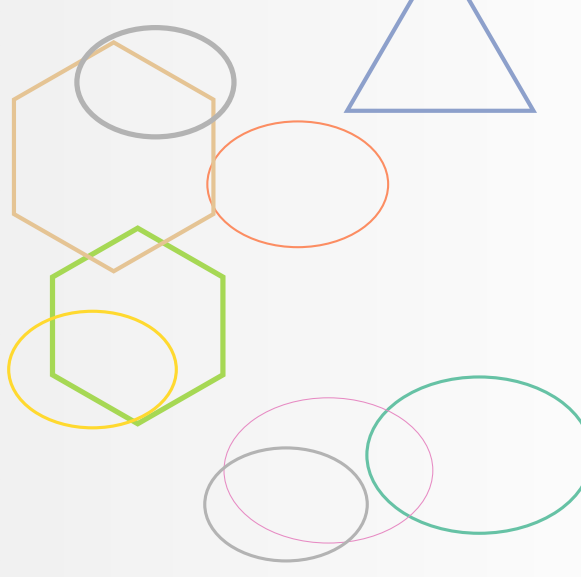[{"shape": "oval", "thickness": 1.5, "radius": 0.97, "center": [0.825, 0.211]}, {"shape": "oval", "thickness": 1, "radius": 0.78, "center": [0.512, 0.68]}, {"shape": "triangle", "thickness": 2, "radius": 0.93, "center": [0.757, 0.9]}, {"shape": "oval", "thickness": 0.5, "radius": 0.9, "center": [0.565, 0.185]}, {"shape": "hexagon", "thickness": 2.5, "radius": 0.85, "center": [0.237, 0.435]}, {"shape": "oval", "thickness": 1.5, "radius": 0.72, "center": [0.159, 0.359]}, {"shape": "hexagon", "thickness": 2, "radius": 0.99, "center": [0.196, 0.728]}, {"shape": "oval", "thickness": 1.5, "radius": 0.7, "center": [0.492, 0.126]}, {"shape": "oval", "thickness": 2.5, "radius": 0.68, "center": [0.267, 0.857]}]